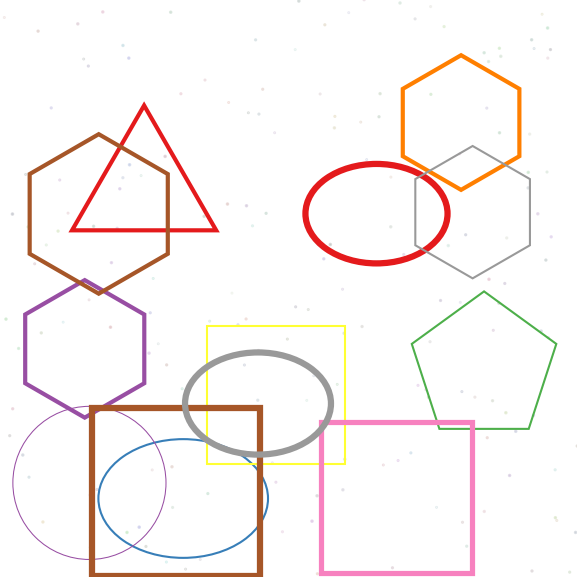[{"shape": "triangle", "thickness": 2, "radius": 0.72, "center": [0.25, 0.672]}, {"shape": "oval", "thickness": 3, "radius": 0.62, "center": [0.652, 0.629]}, {"shape": "oval", "thickness": 1, "radius": 0.73, "center": [0.317, 0.136]}, {"shape": "pentagon", "thickness": 1, "radius": 0.66, "center": [0.838, 0.363]}, {"shape": "circle", "thickness": 0.5, "radius": 0.66, "center": [0.155, 0.163]}, {"shape": "hexagon", "thickness": 2, "radius": 0.6, "center": [0.147, 0.395]}, {"shape": "hexagon", "thickness": 2, "radius": 0.58, "center": [0.798, 0.787]}, {"shape": "square", "thickness": 1, "radius": 0.6, "center": [0.479, 0.315]}, {"shape": "hexagon", "thickness": 2, "radius": 0.69, "center": [0.171, 0.629]}, {"shape": "square", "thickness": 3, "radius": 0.73, "center": [0.305, 0.147]}, {"shape": "square", "thickness": 2.5, "radius": 0.65, "center": [0.686, 0.138]}, {"shape": "hexagon", "thickness": 1, "radius": 0.57, "center": [0.818, 0.632]}, {"shape": "oval", "thickness": 3, "radius": 0.63, "center": [0.447, 0.3]}]